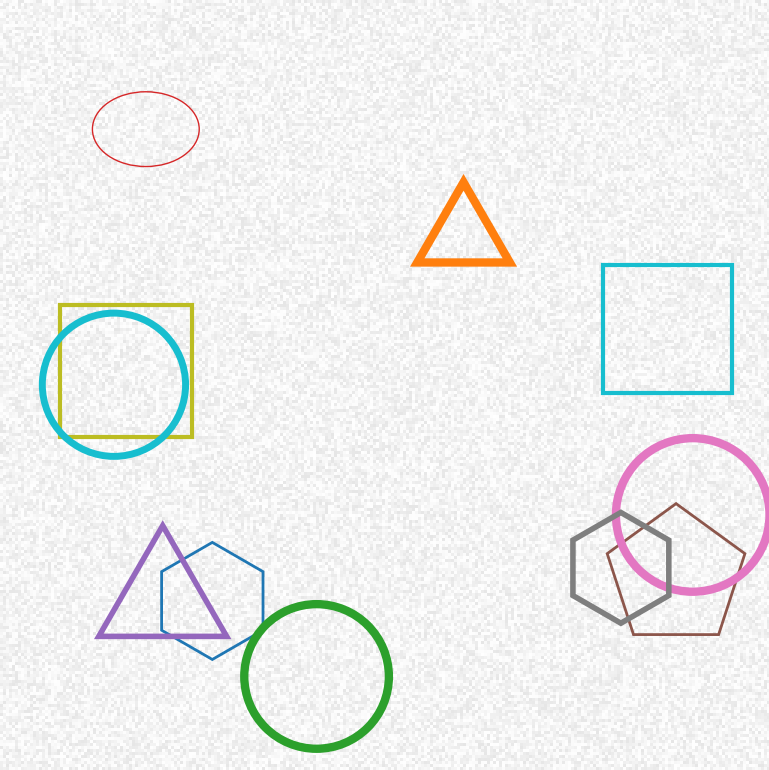[{"shape": "hexagon", "thickness": 1, "radius": 0.38, "center": [0.276, 0.22]}, {"shape": "triangle", "thickness": 3, "radius": 0.35, "center": [0.602, 0.694]}, {"shape": "circle", "thickness": 3, "radius": 0.47, "center": [0.411, 0.121]}, {"shape": "oval", "thickness": 0.5, "radius": 0.35, "center": [0.189, 0.832]}, {"shape": "triangle", "thickness": 2, "radius": 0.48, "center": [0.211, 0.221]}, {"shape": "pentagon", "thickness": 1, "radius": 0.47, "center": [0.878, 0.252]}, {"shape": "circle", "thickness": 3, "radius": 0.5, "center": [0.9, 0.331]}, {"shape": "hexagon", "thickness": 2, "radius": 0.36, "center": [0.806, 0.263]}, {"shape": "square", "thickness": 1.5, "radius": 0.43, "center": [0.164, 0.518]}, {"shape": "circle", "thickness": 2.5, "radius": 0.47, "center": [0.148, 0.5]}, {"shape": "square", "thickness": 1.5, "radius": 0.42, "center": [0.867, 0.572]}]